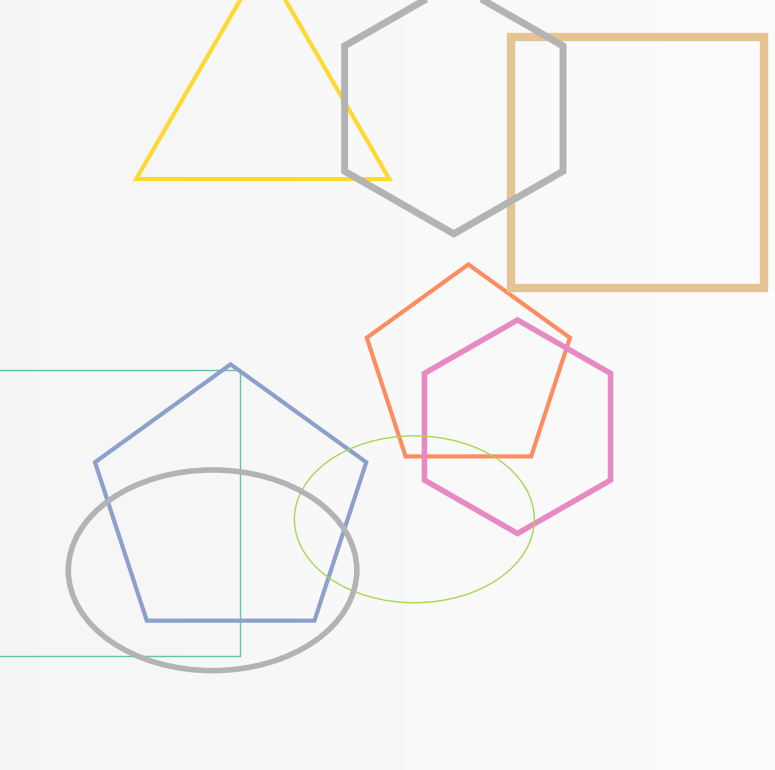[{"shape": "square", "thickness": 0.5, "radius": 0.93, "center": [0.124, 0.334]}, {"shape": "pentagon", "thickness": 1.5, "radius": 0.69, "center": [0.604, 0.519]}, {"shape": "pentagon", "thickness": 1.5, "radius": 0.92, "center": [0.298, 0.343]}, {"shape": "hexagon", "thickness": 2, "radius": 0.69, "center": [0.668, 0.446]}, {"shape": "oval", "thickness": 0.5, "radius": 0.77, "center": [0.535, 0.326]}, {"shape": "triangle", "thickness": 1.5, "radius": 0.94, "center": [0.339, 0.862]}, {"shape": "square", "thickness": 3, "radius": 0.82, "center": [0.823, 0.789]}, {"shape": "hexagon", "thickness": 2.5, "radius": 0.81, "center": [0.586, 0.859]}, {"shape": "oval", "thickness": 2, "radius": 0.93, "center": [0.274, 0.259]}]